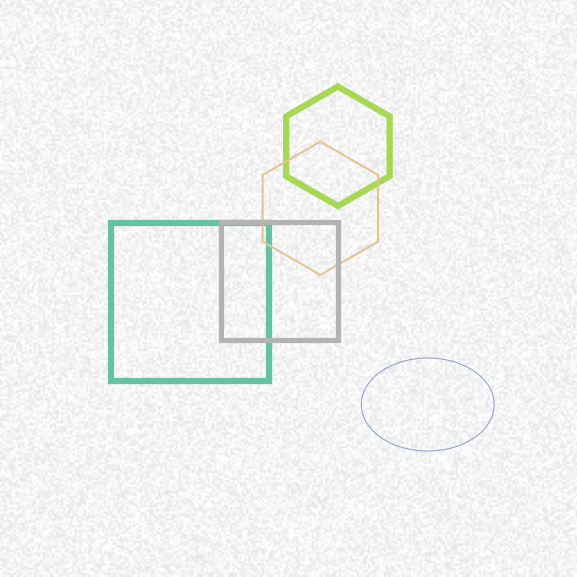[{"shape": "square", "thickness": 3, "radius": 0.68, "center": [0.329, 0.476]}, {"shape": "oval", "thickness": 0.5, "radius": 0.58, "center": [0.741, 0.299]}, {"shape": "hexagon", "thickness": 3, "radius": 0.52, "center": [0.585, 0.746]}, {"shape": "hexagon", "thickness": 1, "radius": 0.58, "center": [0.555, 0.639]}, {"shape": "square", "thickness": 2.5, "radius": 0.51, "center": [0.485, 0.513]}]